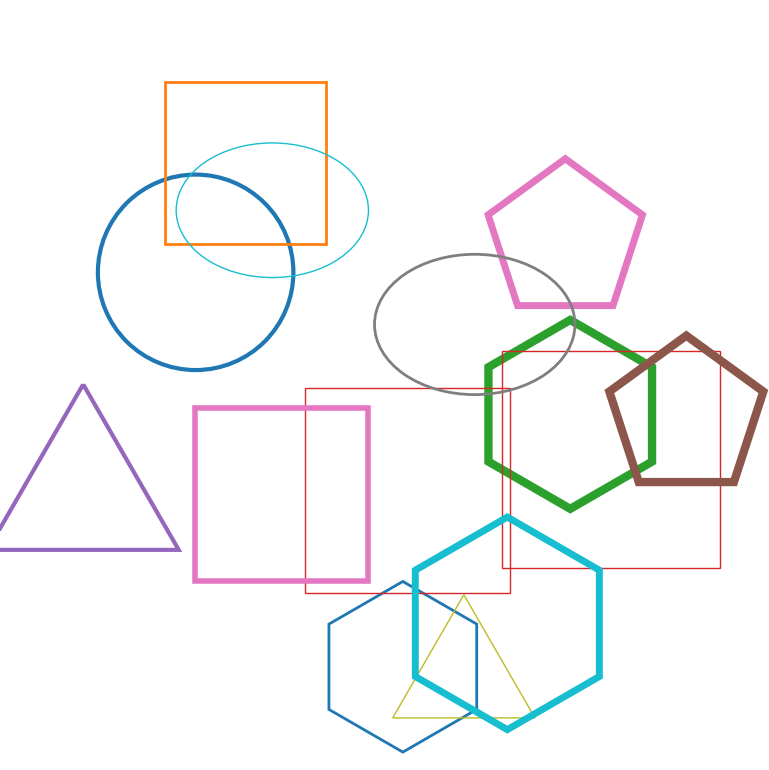[{"shape": "circle", "thickness": 1.5, "radius": 0.63, "center": [0.254, 0.646]}, {"shape": "hexagon", "thickness": 1, "radius": 0.55, "center": [0.523, 0.134]}, {"shape": "square", "thickness": 1, "radius": 0.52, "center": [0.319, 0.789]}, {"shape": "hexagon", "thickness": 3, "radius": 0.61, "center": [0.741, 0.462]}, {"shape": "square", "thickness": 0.5, "radius": 0.71, "center": [0.793, 0.404]}, {"shape": "square", "thickness": 0.5, "radius": 0.67, "center": [0.529, 0.363]}, {"shape": "triangle", "thickness": 1.5, "radius": 0.72, "center": [0.108, 0.358]}, {"shape": "pentagon", "thickness": 3, "radius": 0.53, "center": [0.891, 0.459]}, {"shape": "pentagon", "thickness": 2.5, "radius": 0.53, "center": [0.734, 0.688]}, {"shape": "square", "thickness": 2, "radius": 0.56, "center": [0.366, 0.358]}, {"shape": "oval", "thickness": 1, "radius": 0.65, "center": [0.617, 0.579]}, {"shape": "triangle", "thickness": 0.5, "radius": 0.53, "center": [0.602, 0.121]}, {"shape": "oval", "thickness": 0.5, "radius": 0.62, "center": [0.354, 0.727]}, {"shape": "hexagon", "thickness": 2.5, "radius": 0.69, "center": [0.659, 0.19]}]